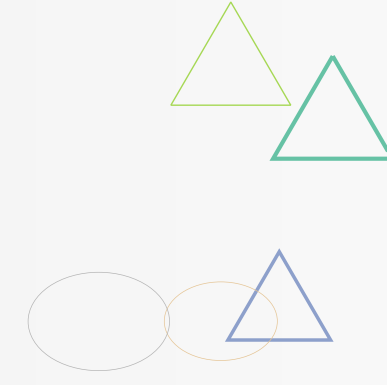[{"shape": "triangle", "thickness": 3, "radius": 0.89, "center": [0.859, 0.677]}, {"shape": "triangle", "thickness": 2.5, "radius": 0.76, "center": [0.721, 0.193]}, {"shape": "triangle", "thickness": 1, "radius": 0.89, "center": [0.596, 0.816]}, {"shape": "oval", "thickness": 0.5, "radius": 0.73, "center": [0.57, 0.166]}, {"shape": "oval", "thickness": 0.5, "radius": 0.91, "center": [0.255, 0.165]}]